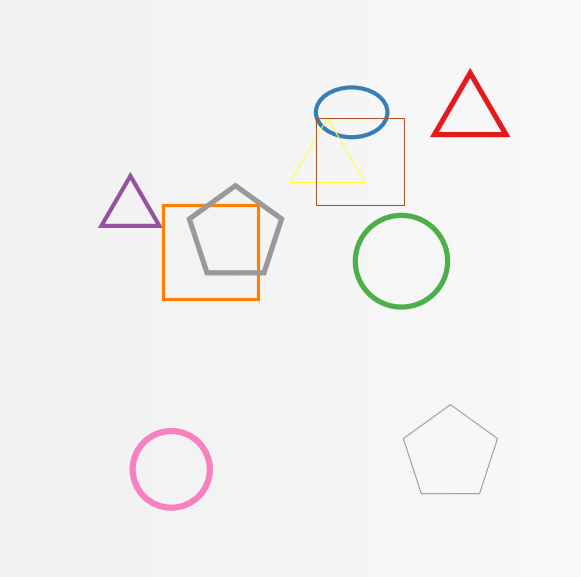[{"shape": "triangle", "thickness": 2.5, "radius": 0.36, "center": [0.809, 0.802]}, {"shape": "oval", "thickness": 2, "radius": 0.31, "center": [0.605, 0.805]}, {"shape": "circle", "thickness": 2.5, "radius": 0.4, "center": [0.691, 0.547]}, {"shape": "triangle", "thickness": 2, "radius": 0.29, "center": [0.224, 0.637]}, {"shape": "square", "thickness": 1.5, "radius": 0.41, "center": [0.362, 0.563]}, {"shape": "triangle", "thickness": 0.5, "radius": 0.37, "center": [0.563, 0.72]}, {"shape": "square", "thickness": 0.5, "radius": 0.38, "center": [0.619, 0.72]}, {"shape": "circle", "thickness": 3, "radius": 0.33, "center": [0.295, 0.186]}, {"shape": "pentagon", "thickness": 2.5, "radius": 0.42, "center": [0.405, 0.594]}, {"shape": "pentagon", "thickness": 0.5, "radius": 0.43, "center": [0.775, 0.213]}]